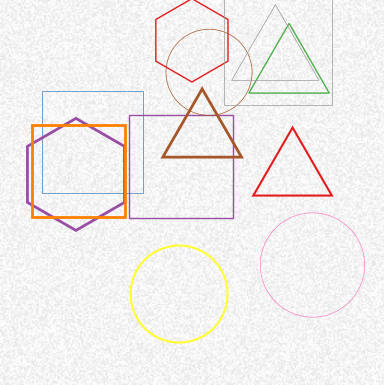[{"shape": "hexagon", "thickness": 1, "radius": 0.54, "center": [0.498, 0.895]}, {"shape": "triangle", "thickness": 1.5, "radius": 0.59, "center": [0.76, 0.551]}, {"shape": "square", "thickness": 0.5, "radius": 0.66, "center": [0.24, 0.631]}, {"shape": "triangle", "thickness": 1, "radius": 0.6, "center": [0.751, 0.819]}, {"shape": "hexagon", "thickness": 2, "radius": 0.73, "center": [0.197, 0.547]}, {"shape": "square", "thickness": 1, "radius": 0.68, "center": [0.469, 0.568]}, {"shape": "square", "thickness": 2, "radius": 0.6, "center": [0.205, 0.556]}, {"shape": "circle", "thickness": 1.5, "radius": 0.63, "center": [0.465, 0.236]}, {"shape": "triangle", "thickness": 2, "radius": 0.59, "center": [0.525, 0.651]}, {"shape": "circle", "thickness": 0.5, "radius": 0.56, "center": [0.543, 0.812]}, {"shape": "circle", "thickness": 0.5, "radius": 0.68, "center": [0.812, 0.312]}, {"shape": "square", "thickness": 0.5, "radius": 0.7, "center": [0.722, 0.866]}, {"shape": "triangle", "thickness": 0.5, "radius": 0.66, "center": [0.715, 0.857]}]